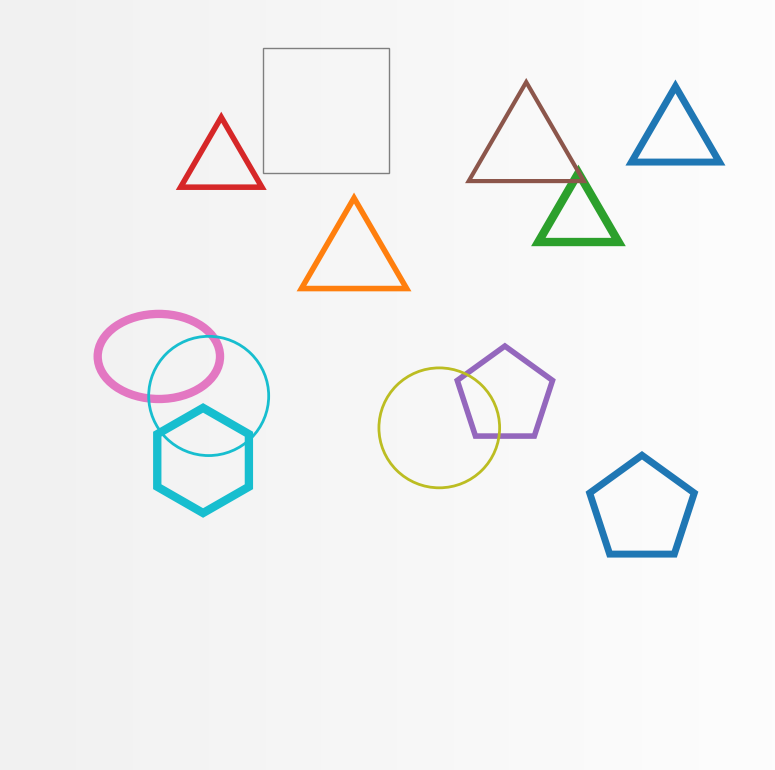[{"shape": "triangle", "thickness": 2.5, "radius": 0.33, "center": [0.872, 0.822]}, {"shape": "pentagon", "thickness": 2.5, "radius": 0.35, "center": [0.828, 0.338]}, {"shape": "triangle", "thickness": 2, "radius": 0.39, "center": [0.457, 0.664]}, {"shape": "triangle", "thickness": 3, "radius": 0.3, "center": [0.746, 0.716]}, {"shape": "triangle", "thickness": 2, "radius": 0.3, "center": [0.285, 0.787]}, {"shape": "pentagon", "thickness": 2, "radius": 0.32, "center": [0.651, 0.486]}, {"shape": "triangle", "thickness": 1.5, "radius": 0.43, "center": [0.679, 0.808]}, {"shape": "oval", "thickness": 3, "radius": 0.39, "center": [0.205, 0.537]}, {"shape": "square", "thickness": 0.5, "radius": 0.41, "center": [0.421, 0.856]}, {"shape": "circle", "thickness": 1, "radius": 0.39, "center": [0.567, 0.444]}, {"shape": "circle", "thickness": 1, "radius": 0.39, "center": [0.269, 0.486]}, {"shape": "hexagon", "thickness": 3, "radius": 0.34, "center": [0.262, 0.402]}]